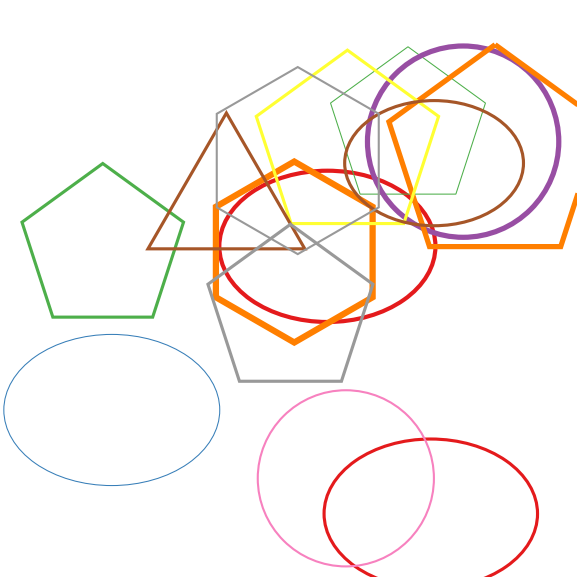[{"shape": "oval", "thickness": 2, "radius": 0.94, "center": [0.567, 0.573]}, {"shape": "oval", "thickness": 1.5, "radius": 0.92, "center": [0.746, 0.11]}, {"shape": "oval", "thickness": 0.5, "radius": 0.93, "center": [0.194, 0.289]}, {"shape": "pentagon", "thickness": 0.5, "radius": 0.71, "center": [0.706, 0.777]}, {"shape": "pentagon", "thickness": 1.5, "radius": 0.74, "center": [0.178, 0.569]}, {"shape": "circle", "thickness": 2.5, "radius": 0.83, "center": [0.802, 0.754]}, {"shape": "pentagon", "thickness": 2.5, "radius": 0.97, "center": [0.857, 0.728]}, {"shape": "hexagon", "thickness": 3, "radius": 0.78, "center": [0.51, 0.563]}, {"shape": "pentagon", "thickness": 1.5, "radius": 0.83, "center": [0.602, 0.746]}, {"shape": "triangle", "thickness": 1.5, "radius": 0.78, "center": [0.392, 0.647]}, {"shape": "oval", "thickness": 1.5, "radius": 0.77, "center": [0.752, 0.717]}, {"shape": "circle", "thickness": 1, "radius": 0.76, "center": [0.599, 0.171]}, {"shape": "hexagon", "thickness": 1, "radius": 0.81, "center": [0.516, 0.721]}, {"shape": "pentagon", "thickness": 1.5, "radius": 0.75, "center": [0.503, 0.46]}]